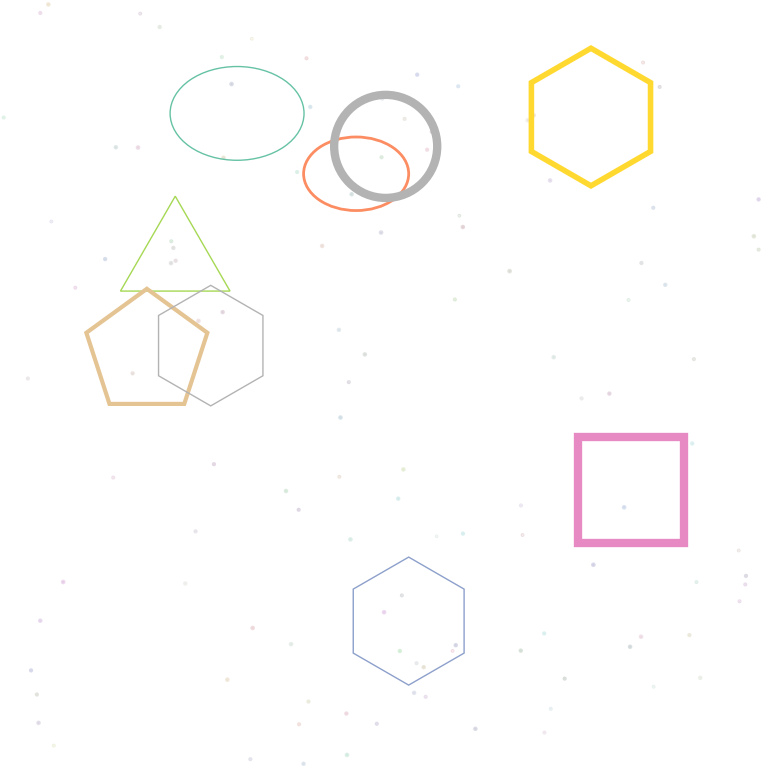[{"shape": "oval", "thickness": 0.5, "radius": 0.43, "center": [0.308, 0.853]}, {"shape": "oval", "thickness": 1, "radius": 0.34, "center": [0.463, 0.774]}, {"shape": "hexagon", "thickness": 0.5, "radius": 0.42, "center": [0.531, 0.193]}, {"shape": "square", "thickness": 3, "radius": 0.35, "center": [0.82, 0.364]}, {"shape": "triangle", "thickness": 0.5, "radius": 0.41, "center": [0.228, 0.663]}, {"shape": "hexagon", "thickness": 2, "radius": 0.45, "center": [0.767, 0.848]}, {"shape": "pentagon", "thickness": 1.5, "radius": 0.41, "center": [0.191, 0.542]}, {"shape": "hexagon", "thickness": 0.5, "radius": 0.39, "center": [0.274, 0.551]}, {"shape": "circle", "thickness": 3, "radius": 0.33, "center": [0.501, 0.81]}]